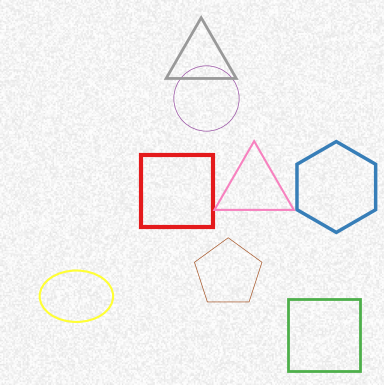[{"shape": "square", "thickness": 3, "radius": 0.47, "center": [0.46, 0.505]}, {"shape": "hexagon", "thickness": 2.5, "radius": 0.59, "center": [0.874, 0.514]}, {"shape": "square", "thickness": 2, "radius": 0.47, "center": [0.842, 0.13]}, {"shape": "circle", "thickness": 0.5, "radius": 0.42, "center": [0.536, 0.744]}, {"shape": "oval", "thickness": 1.5, "radius": 0.48, "center": [0.198, 0.231]}, {"shape": "pentagon", "thickness": 0.5, "radius": 0.46, "center": [0.593, 0.29]}, {"shape": "triangle", "thickness": 1.5, "radius": 0.6, "center": [0.66, 0.514]}, {"shape": "triangle", "thickness": 2, "radius": 0.53, "center": [0.523, 0.849]}]